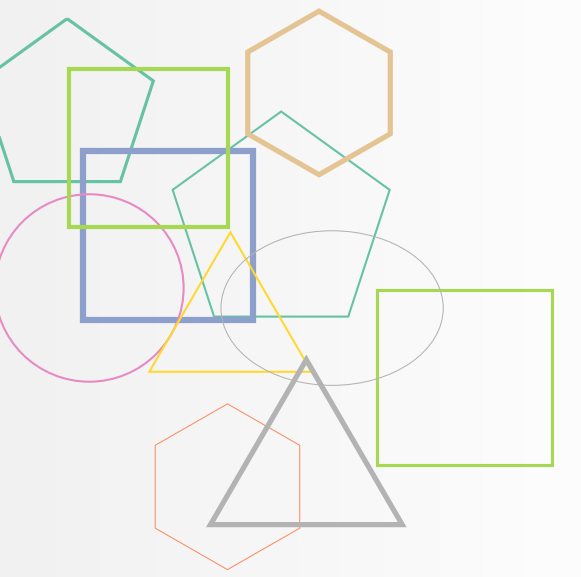[{"shape": "pentagon", "thickness": 1.5, "radius": 0.78, "center": [0.115, 0.811]}, {"shape": "pentagon", "thickness": 1, "radius": 0.98, "center": [0.484, 0.61]}, {"shape": "hexagon", "thickness": 0.5, "radius": 0.72, "center": [0.391, 0.156]}, {"shape": "square", "thickness": 3, "radius": 0.73, "center": [0.289, 0.592]}, {"shape": "circle", "thickness": 1, "radius": 0.81, "center": [0.154, 0.5]}, {"shape": "square", "thickness": 1.5, "radius": 0.76, "center": [0.799, 0.346]}, {"shape": "square", "thickness": 2, "radius": 0.68, "center": [0.255, 0.743]}, {"shape": "triangle", "thickness": 1, "radius": 0.81, "center": [0.396, 0.436]}, {"shape": "hexagon", "thickness": 2.5, "radius": 0.71, "center": [0.549, 0.838]}, {"shape": "oval", "thickness": 0.5, "radius": 0.96, "center": [0.571, 0.466]}, {"shape": "triangle", "thickness": 2.5, "radius": 0.95, "center": [0.527, 0.186]}]